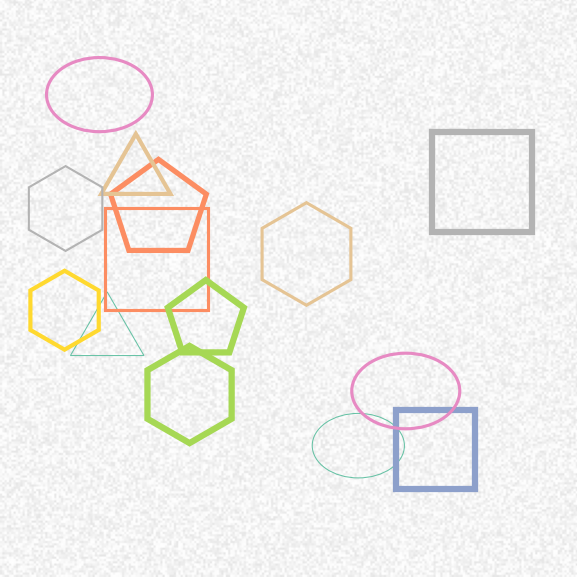[{"shape": "triangle", "thickness": 0.5, "radius": 0.37, "center": [0.186, 0.42]}, {"shape": "oval", "thickness": 0.5, "radius": 0.4, "center": [0.62, 0.227]}, {"shape": "pentagon", "thickness": 2.5, "radius": 0.44, "center": [0.274, 0.636]}, {"shape": "square", "thickness": 1.5, "radius": 0.44, "center": [0.271, 0.55]}, {"shape": "square", "thickness": 3, "radius": 0.34, "center": [0.755, 0.22]}, {"shape": "oval", "thickness": 1.5, "radius": 0.47, "center": [0.703, 0.322]}, {"shape": "oval", "thickness": 1.5, "radius": 0.46, "center": [0.172, 0.835]}, {"shape": "hexagon", "thickness": 3, "radius": 0.42, "center": [0.328, 0.316]}, {"shape": "pentagon", "thickness": 3, "radius": 0.35, "center": [0.356, 0.445]}, {"shape": "hexagon", "thickness": 2, "radius": 0.34, "center": [0.112, 0.462]}, {"shape": "triangle", "thickness": 2, "radius": 0.35, "center": [0.235, 0.698]}, {"shape": "hexagon", "thickness": 1.5, "radius": 0.44, "center": [0.531, 0.559]}, {"shape": "hexagon", "thickness": 1, "radius": 0.37, "center": [0.114, 0.638]}, {"shape": "square", "thickness": 3, "radius": 0.43, "center": [0.834, 0.684]}]